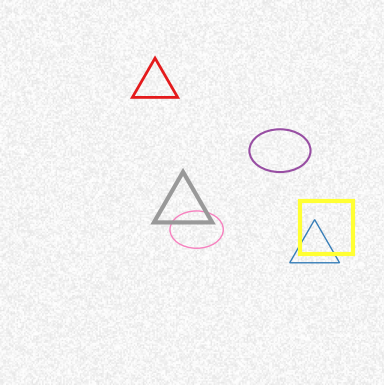[{"shape": "triangle", "thickness": 2, "radius": 0.34, "center": [0.403, 0.781]}, {"shape": "triangle", "thickness": 1, "radius": 0.37, "center": [0.817, 0.355]}, {"shape": "oval", "thickness": 1.5, "radius": 0.4, "center": [0.727, 0.609]}, {"shape": "square", "thickness": 3, "radius": 0.35, "center": [0.847, 0.408]}, {"shape": "oval", "thickness": 1, "radius": 0.35, "center": [0.511, 0.404]}, {"shape": "triangle", "thickness": 3, "radius": 0.44, "center": [0.475, 0.466]}]